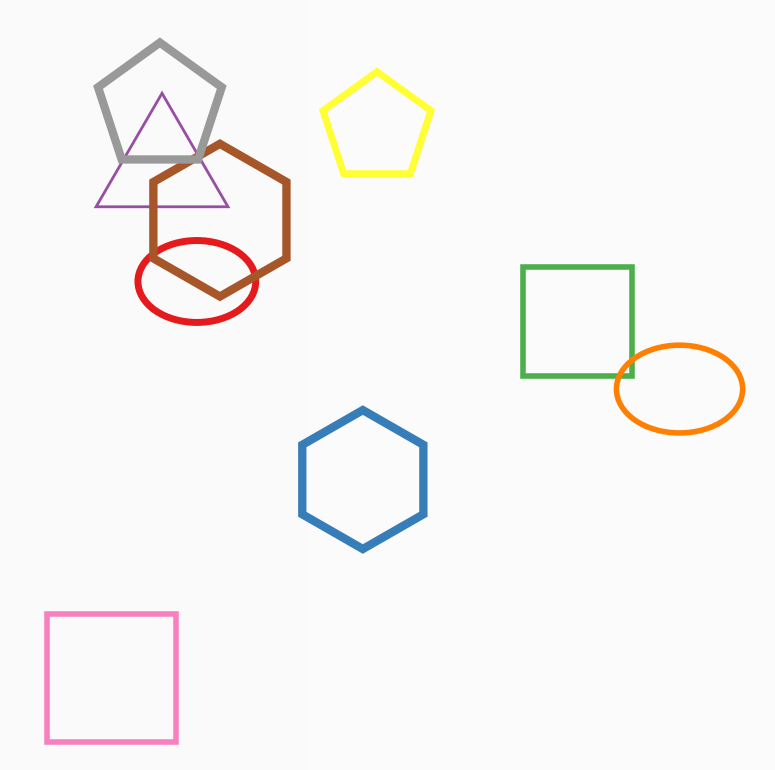[{"shape": "oval", "thickness": 2.5, "radius": 0.38, "center": [0.254, 0.634]}, {"shape": "hexagon", "thickness": 3, "radius": 0.45, "center": [0.468, 0.377]}, {"shape": "square", "thickness": 2, "radius": 0.35, "center": [0.745, 0.582]}, {"shape": "triangle", "thickness": 1, "radius": 0.49, "center": [0.209, 0.781]}, {"shape": "oval", "thickness": 2, "radius": 0.41, "center": [0.877, 0.495]}, {"shape": "pentagon", "thickness": 2.5, "radius": 0.37, "center": [0.486, 0.834]}, {"shape": "hexagon", "thickness": 3, "radius": 0.5, "center": [0.284, 0.714]}, {"shape": "square", "thickness": 2, "radius": 0.41, "center": [0.144, 0.12]}, {"shape": "pentagon", "thickness": 3, "radius": 0.42, "center": [0.206, 0.861]}]